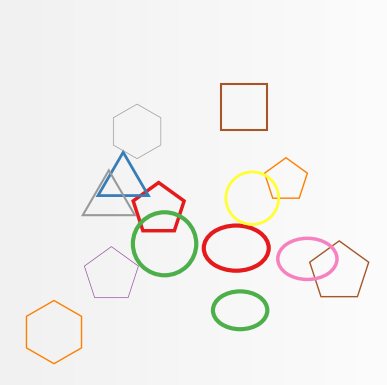[{"shape": "pentagon", "thickness": 2.5, "radius": 0.35, "center": [0.409, 0.457]}, {"shape": "oval", "thickness": 3, "radius": 0.42, "center": [0.61, 0.356]}, {"shape": "triangle", "thickness": 2, "radius": 0.38, "center": [0.318, 0.53]}, {"shape": "oval", "thickness": 3, "radius": 0.35, "center": [0.62, 0.194]}, {"shape": "circle", "thickness": 3, "radius": 0.41, "center": [0.425, 0.367]}, {"shape": "pentagon", "thickness": 0.5, "radius": 0.37, "center": [0.287, 0.286]}, {"shape": "hexagon", "thickness": 1, "radius": 0.41, "center": [0.139, 0.137]}, {"shape": "pentagon", "thickness": 1, "radius": 0.29, "center": [0.738, 0.532]}, {"shape": "circle", "thickness": 2, "radius": 0.34, "center": [0.651, 0.485]}, {"shape": "square", "thickness": 1.5, "radius": 0.3, "center": [0.629, 0.721]}, {"shape": "pentagon", "thickness": 1, "radius": 0.4, "center": [0.875, 0.294]}, {"shape": "oval", "thickness": 2.5, "radius": 0.38, "center": [0.793, 0.328]}, {"shape": "triangle", "thickness": 1.5, "radius": 0.39, "center": [0.281, 0.48]}, {"shape": "hexagon", "thickness": 0.5, "radius": 0.35, "center": [0.354, 0.659]}]